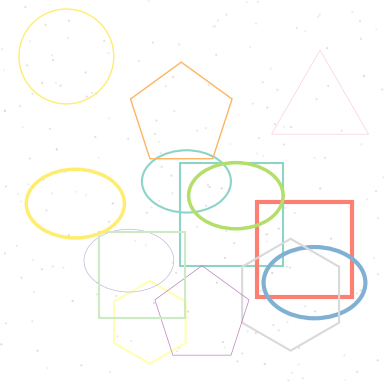[{"shape": "square", "thickness": 1.5, "radius": 0.67, "center": [0.601, 0.443]}, {"shape": "oval", "thickness": 1.5, "radius": 0.58, "center": [0.484, 0.529]}, {"shape": "hexagon", "thickness": 1.5, "radius": 0.54, "center": [0.389, 0.163]}, {"shape": "oval", "thickness": 0.5, "radius": 0.58, "center": [0.335, 0.323]}, {"shape": "square", "thickness": 3, "radius": 0.62, "center": [0.79, 0.352]}, {"shape": "oval", "thickness": 3, "radius": 0.66, "center": [0.817, 0.266]}, {"shape": "pentagon", "thickness": 1, "radius": 0.69, "center": [0.471, 0.7]}, {"shape": "oval", "thickness": 2.5, "radius": 0.61, "center": [0.613, 0.492]}, {"shape": "triangle", "thickness": 0.5, "radius": 0.73, "center": [0.831, 0.724]}, {"shape": "hexagon", "thickness": 1.5, "radius": 0.73, "center": [0.755, 0.235]}, {"shape": "pentagon", "thickness": 0.5, "radius": 0.64, "center": [0.525, 0.181]}, {"shape": "square", "thickness": 1.5, "radius": 0.56, "center": [0.369, 0.286]}, {"shape": "oval", "thickness": 2.5, "radius": 0.64, "center": [0.196, 0.471]}, {"shape": "circle", "thickness": 1, "radius": 0.62, "center": [0.172, 0.853]}]